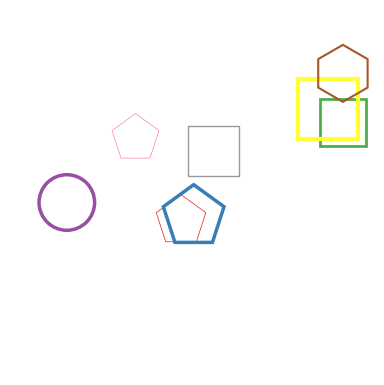[{"shape": "pentagon", "thickness": 0.5, "radius": 0.34, "center": [0.47, 0.427]}, {"shape": "pentagon", "thickness": 2.5, "radius": 0.41, "center": [0.503, 0.437]}, {"shape": "square", "thickness": 2, "radius": 0.3, "center": [0.891, 0.682]}, {"shape": "circle", "thickness": 2.5, "radius": 0.36, "center": [0.174, 0.474]}, {"shape": "square", "thickness": 3, "radius": 0.39, "center": [0.852, 0.716]}, {"shape": "hexagon", "thickness": 1.5, "radius": 0.37, "center": [0.891, 0.809]}, {"shape": "pentagon", "thickness": 0.5, "radius": 0.32, "center": [0.352, 0.641]}, {"shape": "square", "thickness": 1, "radius": 0.33, "center": [0.554, 0.608]}]